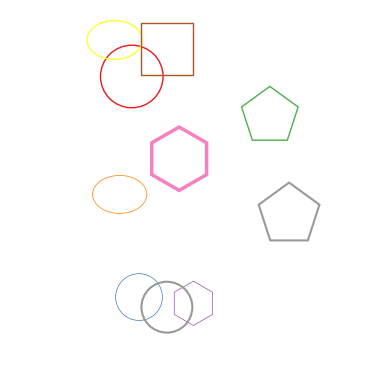[{"shape": "circle", "thickness": 1, "radius": 0.41, "center": [0.342, 0.801]}, {"shape": "circle", "thickness": 0.5, "radius": 0.3, "center": [0.361, 0.228]}, {"shape": "pentagon", "thickness": 1, "radius": 0.39, "center": [0.701, 0.698]}, {"shape": "hexagon", "thickness": 0.5, "radius": 0.29, "center": [0.502, 0.212]}, {"shape": "oval", "thickness": 0.5, "radius": 0.35, "center": [0.311, 0.495]}, {"shape": "oval", "thickness": 1, "radius": 0.36, "center": [0.298, 0.896]}, {"shape": "square", "thickness": 1, "radius": 0.34, "center": [0.435, 0.873]}, {"shape": "hexagon", "thickness": 2.5, "radius": 0.41, "center": [0.465, 0.588]}, {"shape": "circle", "thickness": 1.5, "radius": 0.33, "center": [0.434, 0.202]}, {"shape": "pentagon", "thickness": 1.5, "radius": 0.42, "center": [0.751, 0.443]}]